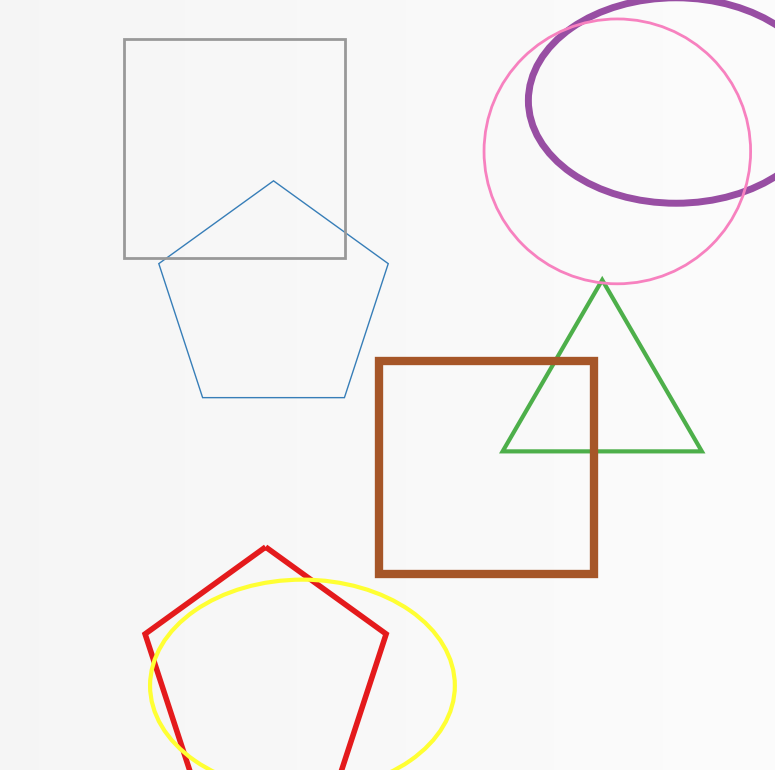[{"shape": "pentagon", "thickness": 2, "radius": 0.82, "center": [0.343, 0.126]}, {"shape": "pentagon", "thickness": 0.5, "radius": 0.78, "center": [0.353, 0.609]}, {"shape": "triangle", "thickness": 1.5, "radius": 0.74, "center": [0.777, 0.488]}, {"shape": "oval", "thickness": 2.5, "radius": 0.95, "center": [0.872, 0.869]}, {"shape": "oval", "thickness": 1.5, "radius": 0.98, "center": [0.39, 0.11]}, {"shape": "square", "thickness": 3, "radius": 0.69, "center": [0.628, 0.393]}, {"shape": "circle", "thickness": 1, "radius": 0.86, "center": [0.797, 0.803]}, {"shape": "square", "thickness": 1, "radius": 0.71, "center": [0.302, 0.807]}]